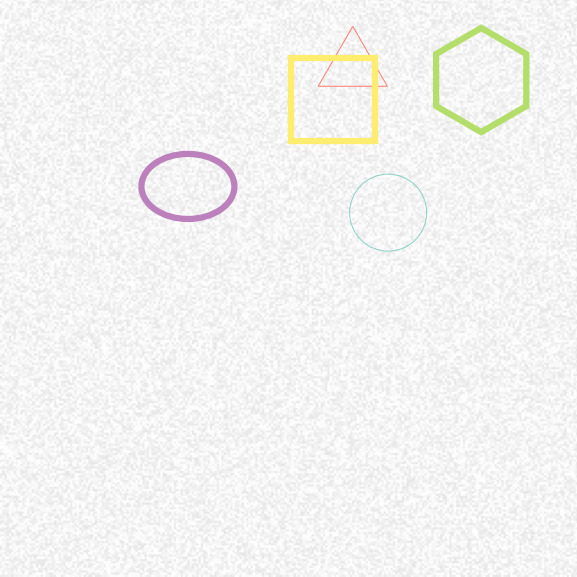[{"shape": "circle", "thickness": 0.5, "radius": 0.33, "center": [0.672, 0.631]}, {"shape": "triangle", "thickness": 0.5, "radius": 0.35, "center": [0.611, 0.884]}, {"shape": "hexagon", "thickness": 3, "radius": 0.45, "center": [0.833, 0.861]}, {"shape": "oval", "thickness": 3, "radius": 0.4, "center": [0.325, 0.676]}, {"shape": "square", "thickness": 3, "radius": 0.36, "center": [0.576, 0.827]}]